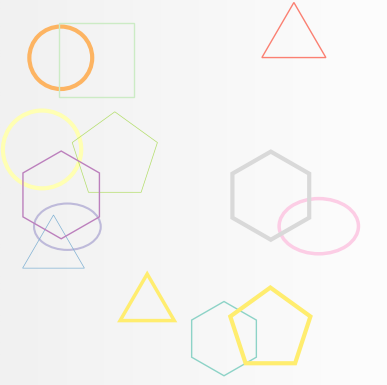[{"shape": "hexagon", "thickness": 1, "radius": 0.48, "center": [0.578, 0.12]}, {"shape": "circle", "thickness": 3, "radius": 0.51, "center": [0.109, 0.612]}, {"shape": "oval", "thickness": 1.5, "radius": 0.43, "center": [0.174, 0.411]}, {"shape": "triangle", "thickness": 1, "radius": 0.48, "center": [0.758, 0.898]}, {"shape": "triangle", "thickness": 0.5, "radius": 0.46, "center": [0.138, 0.35]}, {"shape": "circle", "thickness": 3, "radius": 0.41, "center": [0.157, 0.85]}, {"shape": "pentagon", "thickness": 0.5, "radius": 0.58, "center": [0.296, 0.594]}, {"shape": "oval", "thickness": 2.5, "radius": 0.51, "center": [0.823, 0.412]}, {"shape": "hexagon", "thickness": 3, "radius": 0.57, "center": [0.699, 0.492]}, {"shape": "hexagon", "thickness": 1, "radius": 0.57, "center": [0.158, 0.494]}, {"shape": "square", "thickness": 1, "radius": 0.48, "center": [0.249, 0.845]}, {"shape": "pentagon", "thickness": 3, "radius": 0.54, "center": [0.698, 0.144]}, {"shape": "triangle", "thickness": 2.5, "radius": 0.4, "center": [0.38, 0.208]}]